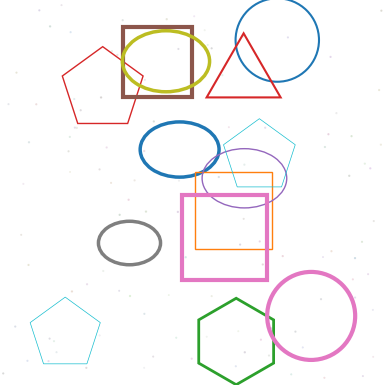[{"shape": "circle", "thickness": 1.5, "radius": 0.54, "center": [0.72, 0.896]}, {"shape": "oval", "thickness": 2.5, "radius": 0.51, "center": [0.467, 0.612]}, {"shape": "square", "thickness": 1, "radius": 0.5, "center": [0.606, 0.453]}, {"shape": "hexagon", "thickness": 2, "radius": 0.56, "center": [0.613, 0.113]}, {"shape": "pentagon", "thickness": 1, "radius": 0.55, "center": [0.267, 0.769]}, {"shape": "triangle", "thickness": 1.5, "radius": 0.55, "center": [0.633, 0.802]}, {"shape": "oval", "thickness": 1, "radius": 0.55, "center": [0.635, 0.537]}, {"shape": "square", "thickness": 3, "radius": 0.45, "center": [0.409, 0.839]}, {"shape": "circle", "thickness": 3, "radius": 0.57, "center": [0.808, 0.179]}, {"shape": "square", "thickness": 3, "radius": 0.55, "center": [0.583, 0.383]}, {"shape": "oval", "thickness": 2.5, "radius": 0.4, "center": [0.336, 0.369]}, {"shape": "oval", "thickness": 2.5, "radius": 0.57, "center": [0.431, 0.841]}, {"shape": "pentagon", "thickness": 0.5, "radius": 0.48, "center": [0.169, 0.132]}, {"shape": "pentagon", "thickness": 0.5, "radius": 0.49, "center": [0.674, 0.594]}]